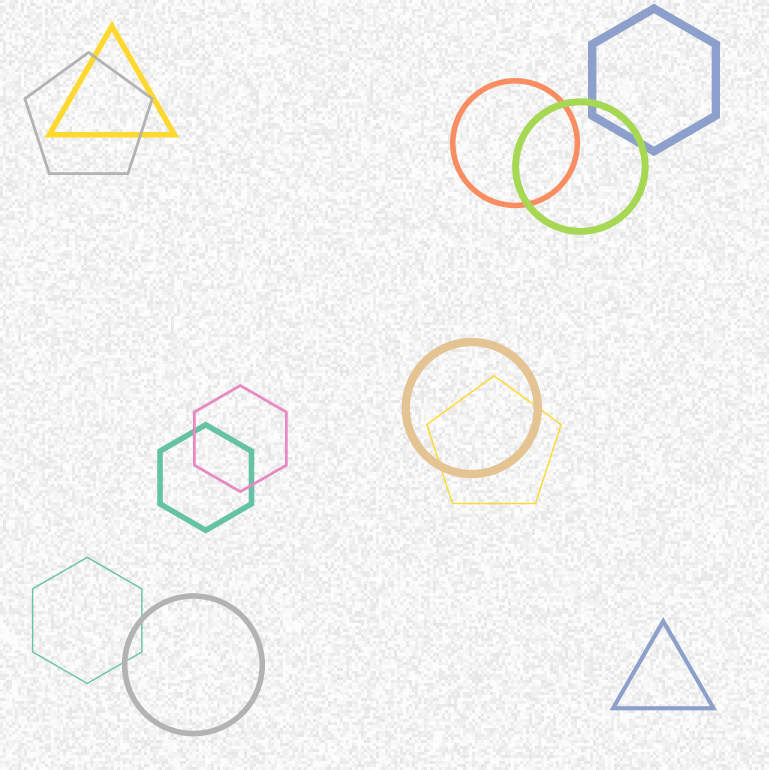[{"shape": "hexagon", "thickness": 2, "radius": 0.34, "center": [0.267, 0.38]}, {"shape": "hexagon", "thickness": 0.5, "radius": 0.41, "center": [0.113, 0.194]}, {"shape": "circle", "thickness": 2, "radius": 0.4, "center": [0.669, 0.814]}, {"shape": "hexagon", "thickness": 3, "radius": 0.46, "center": [0.849, 0.896]}, {"shape": "triangle", "thickness": 1.5, "radius": 0.38, "center": [0.861, 0.118]}, {"shape": "hexagon", "thickness": 1, "radius": 0.34, "center": [0.312, 0.43]}, {"shape": "circle", "thickness": 2.5, "radius": 0.42, "center": [0.754, 0.784]}, {"shape": "triangle", "thickness": 2, "radius": 0.47, "center": [0.145, 0.872]}, {"shape": "pentagon", "thickness": 0.5, "radius": 0.46, "center": [0.642, 0.42]}, {"shape": "circle", "thickness": 3, "radius": 0.43, "center": [0.613, 0.47]}, {"shape": "circle", "thickness": 2, "radius": 0.45, "center": [0.251, 0.137]}, {"shape": "pentagon", "thickness": 1, "radius": 0.43, "center": [0.115, 0.845]}]